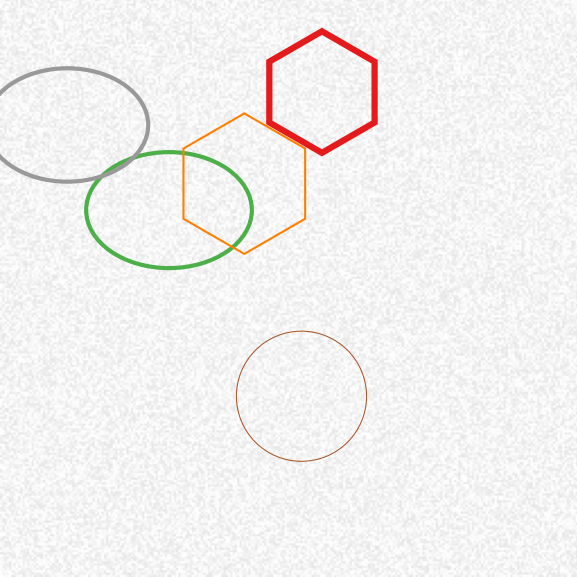[{"shape": "hexagon", "thickness": 3, "radius": 0.53, "center": [0.558, 0.84]}, {"shape": "oval", "thickness": 2, "radius": 0.72, "center": [0.293, 0.635]}, {"shape": "hexagon", "thickness": 1, "radius": 0.61, "center": [0.423, 0.681]}, {"shape": "circle", "thickness": 0.5, "radius": 0.56, "center": [0.522, 0.313]}, {"shape": "oval", "thickness": 2, "radius": 0.7, "center": [0.116, 0.783]}]